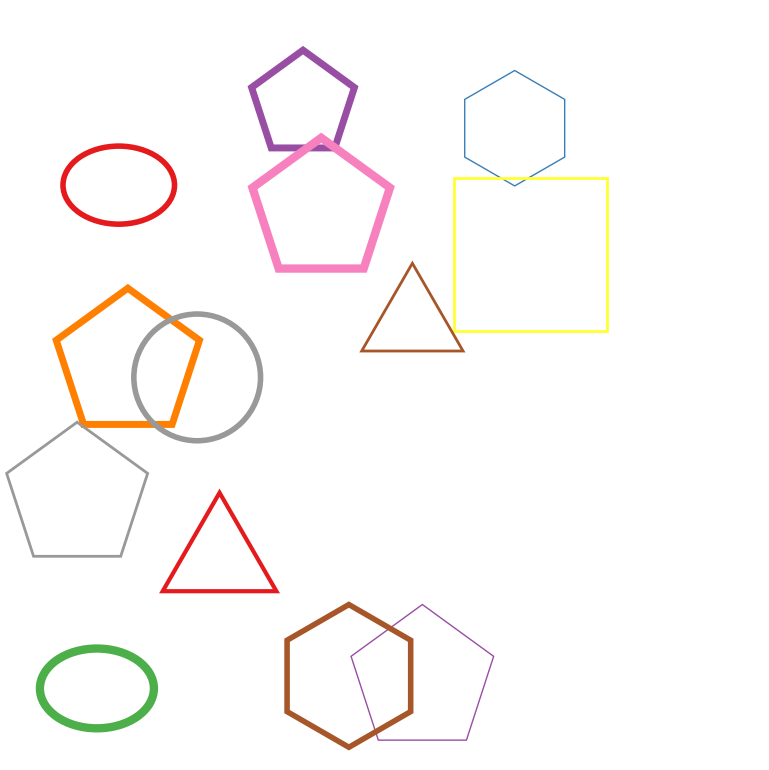[{"shape": "triangle", "thickness": 1.5, "radius": 0.43, "center": [0.285, 0.275]}, {"shape": "oval", "thickness": 2, "radius": 0.36, "center": [0.154, 0.76]}, {"shape": "hexagon", "thickness": 0.5, "radius": 0.37, "center": [0.668, 0.833]}, {"shape": "oval", "thickness": 3, "radius": 0.37, "center": [0.126, 0.106]}, {"shape": "pentagon", "thickness": 0.5, "radius": 0.49, "center": [0.549, 0.118]}, {"shape": "pentagon", "thickness": 2.5, "radius": 0.35, "center": [0.394, 0.865]}, {"shape": "pentagon", "thickness": 2.5, "radius": 0.49, "center": [0.166, 0.528]}, {"shape": "square", "thickness": 1, "radius": 0.5, "center": [0.689, 0.67]}, {"shape": "hexagon", "thickness": 2, "radius": 0.46, "center": [0.453, 0.122]}, {"shape": "triangle", "thickness": 1, "radius": 0.38, "center": [0.536, 0.582]}, {"shape": "pentagon", "thickness": 3, "radius": 0.47, "center": [0.417, 0.727]}, {"shape": "pentagon", "thickness": 1, "radius": 0.48, "center": [0.1, 0.355]}, {"shape": "circle", "thickness": 2, "radius": 0.41, "center": [0.256, 0.51]}]